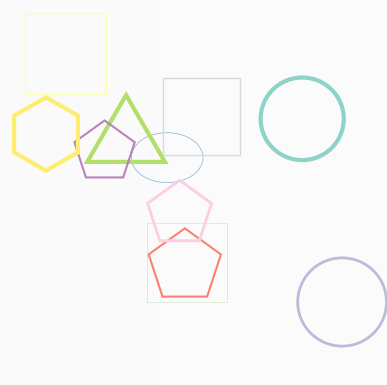[{"shape": "circle", "thickness": 3, "radius": 0.54, "center": [0.78, 0.691]}, {"shape": "square", "thickness": 1, "radius": 0.52, "center": [0.17, 0.861]}, {"shape": "circle", "thickness": 2, "radius": 0.57, "center": [0.883, 0.216]}, {"shape": "pentagon", "thickness": 1.5, "radius": 0.49, "center": [0.477, 0.309]}, {"shape": "oval", "thickness": 0.5, "radius": 0.46, "center": [0.431, 0.591]}, {"shape": "triangle", "thickness": 3, "radius": 0.58, "center": [0.325, 0.637]}, {"shape": "pentagon", "thickness": 2, "radius": 0.43, "center": [0.463, 0.445]}, {"shape": "square", "thickness": 1, "radius": 0.5, "center": [0.521, 0.697]}, {"shape": "pentagon", "thickness": 1.5, "radius": 0.41, "center": [0.27, 0.605]}, {"shape": "square", "thickness": 0.5, "radius": 0.51, "center": [0.483, 0.318]}, {"shape": "hexagon", "thickness": 3, "radius": 0.48, "center": [0.119, 0.652]}]